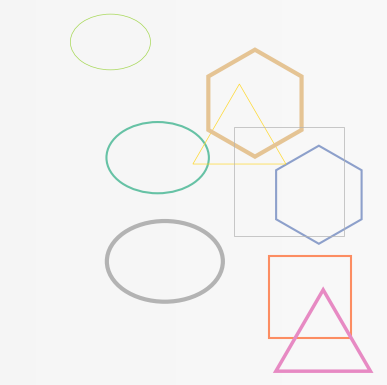[{"shape": "oval", "thickness": 1.5, "radius": 0.66, "center": [0.407, 0.591]}, {"shape": "square", "thickness": 1.5, "radius": 0.53, "center": [0.801, 0.228]}, {"shape": "hexagon", "thickness": 1.5, "radius": 0.64, "center": [0.823, 0.494]}, {"shape": "triangle", "thickness": 2.5, "radius": 0.7, "center": [0.834, 0.106]}, {"shape": "oval", "thickness": 0.5, "radius": 0.52, "center": [0.285, 0.891]}, {"shape": "triangle", "thickness": 0.5, "radius": 0.69, "center": [0.618, 0.643]}, {"shape": "hexagon", "thickness": 3, "radius": 0.69, "center": [0.658, 0.732]}, {"shape": "oval", "thickness": 3, "radius": 0.75, "center": [0.425, 0.321]}, {"shape": "square", "thickness": 0.5, "radius": 0.71, "center": [0.746, 0.528]}]